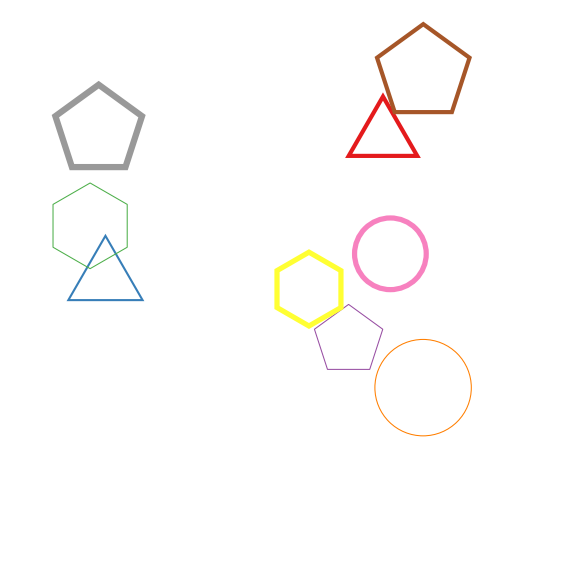[{"shape": "triangle", "thickness": 2, "radius": 0.34, "center": [0.663, 0.763]}, {"shape": "triangle", "thickness": 1, "radius": 0.37, "center": [0.183, 0.517]}, {"shape": "hexagon", "thickness": 0.5, "radius": 0.37, "center": [0.156, 0.608]}, {"shape": "pentagon", "thickness": 0.5, "radius": 0.31, "center": [0.604, 0.41]}, {"shape": "circle", "thickness": 0.5, "radius": 0.42, "center": [0.733, 0.328]}, {"shape": "hexagon", "thickness": 2.5, "radius": 0.32, "center": [0.535, 0.499]}, {"shape": "pentagon", "thickness": 2, "radius": 0.42, "center": [0.733, 0.873]}, {"shape": "circle", "thickness": 2.5, "radius": 0.31, "center": [0.676, 0.56]}, {"shape": "pentagon", "thickness": 3, "radius": 0.39, "center": [0.171, 0.774]}]